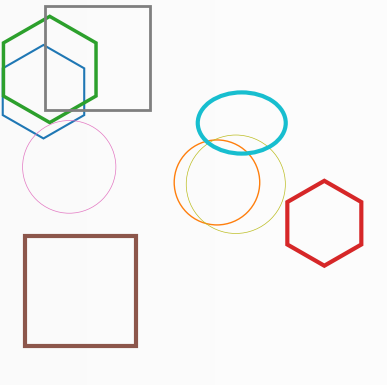[{"shape": "hexagon", "thickness": 1.5, "radius": 0.61, "center": [0.112, 0.762]}, {"shape": "circle", "thickness": 1, "radius": 0.55, "center": [0.56, 0.526]}, {"shape": "hexagon", "thickness": 2.5, "radius": 0.69, "center": [0.128, 0.82]}, {"shape": "hexagon", "thickness": 3, "radius": 0.55, "center": [0.837, 0.42]}, {"shape": "square", "thickness": 3, "radius": 0.72, "center": [0.208, 0.245]}, {"shape": "circle", "thickness": 0.5, "radius": 0.6, "center": [0.179, 0.567]}, {"shape": "square", "thickness": 2, "radius": 0.68, "center": [0.252, 0.849]}, {"shape": "circle", "thickness": 0.5, "radius": 0.64, "center": [0.609, 0.521]}, {"shape": "oval", "thickness": 3, "radius": 0.57, "center": [0.624, 0.681]}]